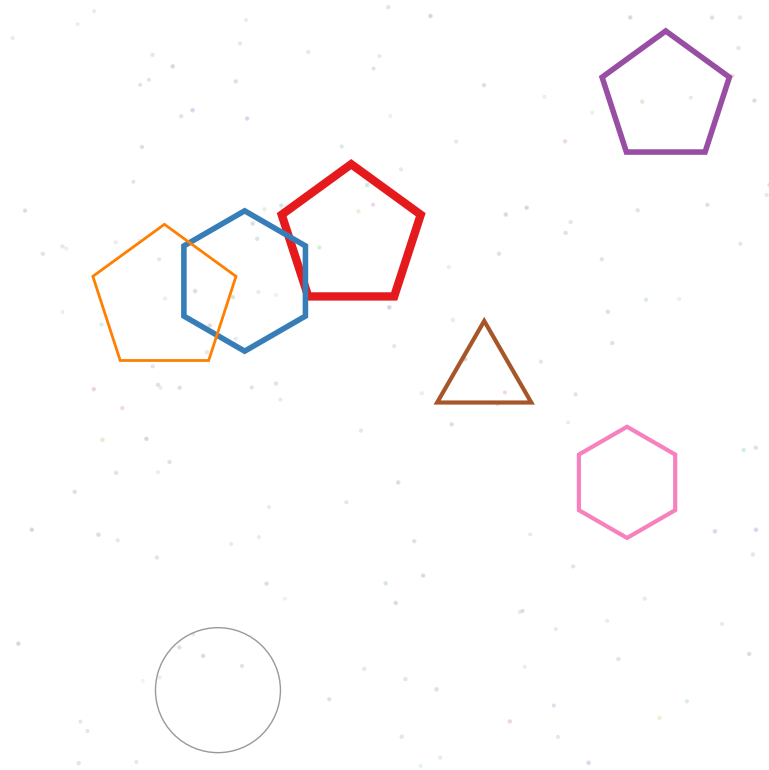[{"shape": "pentagon", "thickness": 3, "radius": 0.47, "center": [0.456, 0.692]}, {"shape": "hexagon", "thickness": 2, "radius": 0.46, "center": [0.318, 0.635]}, {"shape": "pentagon", "thickness": 2, "radius": 0.43, "center": [0.865, 0.873]}, {"shape": "pentagon", "thickness": 1, "radius": 0.49, "center": [0.214, 0.611]}, {"shape": "triangle", "thickness": 1.5, "radius": 0.35, "center": [0.629, 0.513]}, {"shape": "hexagon", "thickness": 1.5, "radius": 0.36, "center": [0.814, 0.374]}, {"shape": "circle", "thickness": 0.5, "radius": 0.41, "center": [0.283, 0.104]}]